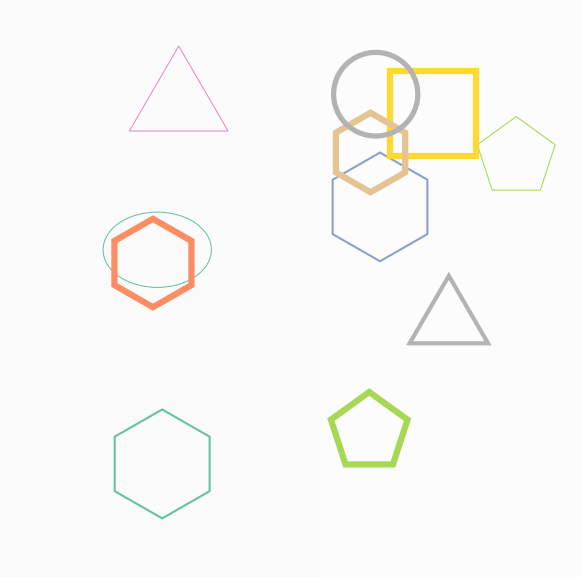[{"shape": "hexagon", "thickness": 1, "radius": 0.47, "center": [0.279, 0.196]}, {"shape": "oval", "thickness": 0.5, "radius": 0.47, "center": [0.271, 0.567]}, {"shape": "hexagon", "thickness": 3, "radius": 0.38, "center": [0.263, 0.544]}, {"shape": "hexagon", "thickness": 1, "radius": 0.47, "center": [0.654, 0.641]}, {"shape": "triangle", "thickness": 0.5, "radius": 0.49, "center": [0.307, 0.821]}, {"shape": "pentagon", "thickness": 3, "radius": 0.35, "center": [0.635, 0.251]}, {"shape": "pentagon", "thickness": 0.5, "radius": 0.35, "center": [0.888, 0.727]}, {"shape": "square", "thickness": 3, "radius": 0.37, "center": [0.745, 0.802]}, {"shape": "hexagon", "thickness": 3, "radius": 0.34, "center": [0.637, 0.735]}, {"shape": "triangle", "thickness": 2, "radius": 0.39, "center": [0.772, 0.444]}, {"shape": "circle", "thickness": 2.5, "radius": 0.36, "center": [0.646, 0.836]}]